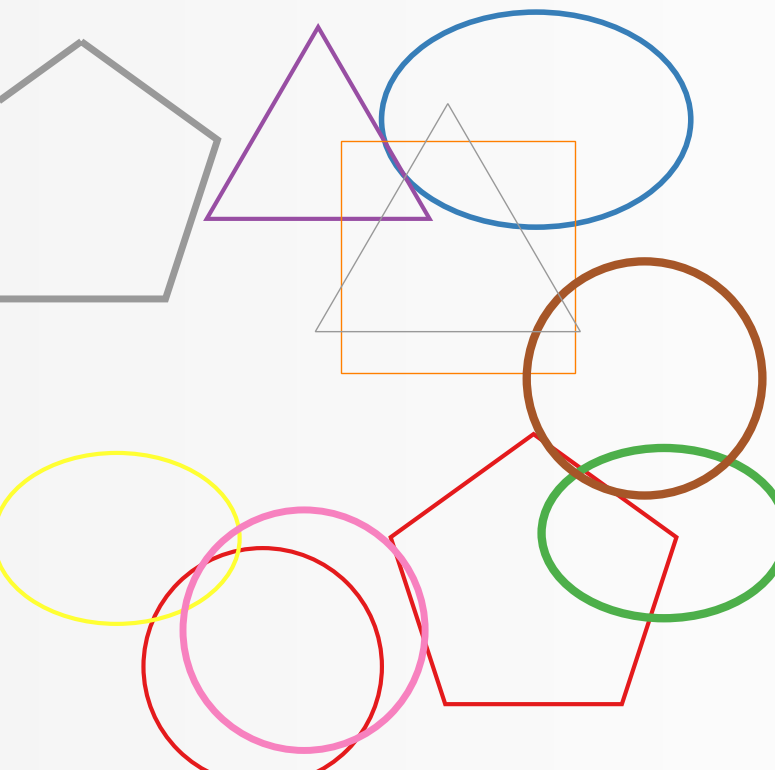[{"shape": "pentagon", "thickness": 1.5, "radius": 0.97, "center": [0.688, 0.242]}, {"shape": "circle", "thickness": 1.5, "radius": 0.77, "center": [0.339, 0.134]}, {"shape": "oval", "thickness": 2, "radius": 1.0, "center": [0.692, 0.845]}, {"shape": "oval", "thickness": 3, "radius": 0.79, "center": [0.857, 0.308]}, {"shape": "triangle", "thickness": 1.5, "radius": 0.83, "center": [0.411, 0.799]}, {"shape": "square", "thickness": 0.5, "radius": 0.75, "center": [0.591, 0.667]}, {"shape": "oval", "thickness": 1.5, "radius": 0.79, "center": [0.151, 0.301]}, {"shape": "circle", "thickness": 3, "radius": 0.76, "center": [0.832, 0.509]}, {"shape": "circle", "thickness": 2.5, "radius": 0.78, "center": [0.392, 0.182]}, {"shape": "triangle", "thickness": 0.5, "radius": 0.99, "center": [0.578, 0.668]}, {"shape": "pentagon", "thickness": 2.5, "radius": 0.92, "center": [0.105, 0.761]}]